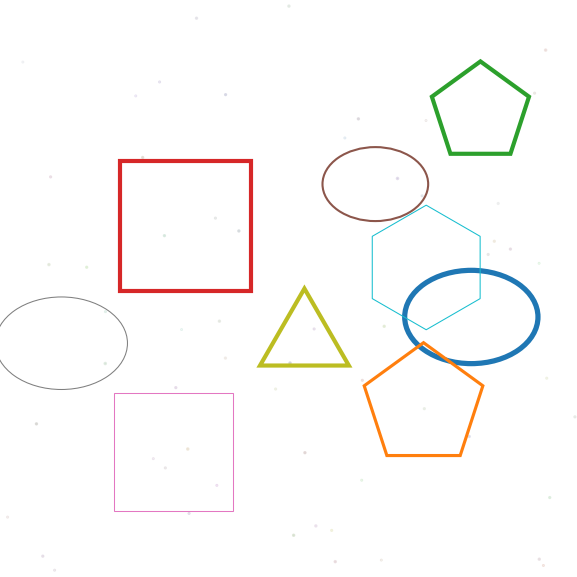[{"shape": "oval", "thickness": 2.5, "radius": 0.58, "center": [0.816, 0.45]}, {"shape": "pentagon", "thickness": 1.5, "radius": 0.54, "center": [0.733, 0.298]}, {"shape": "pentagon", "thickness": 2, "radius": 0.44, "center": [0.832, 0.804]}, {"shape": "square", "thickness": 2, "radius": 0.57, "center": [0.321, 0.608]}, {"shape": "oval", "thickness": 1, "radius": 0.46, "center": [0.65, 0.68]}, {"shape": "square", "thickness": 0.5, "radius": 0.51, "center": [0.301, 0.217]}, {"shape": "oval", "thickness": 0.5, "radius": 0.57, "center": [0.106, 0.405]}, {"shape": "triangle", "thickness": 2, "radius": 0.44, "center": [0.527, 0.411]}, {"shape": "hexagon", "thickness": 0.5, "radius": 0.54, "center": [0.738, 0.536]}]